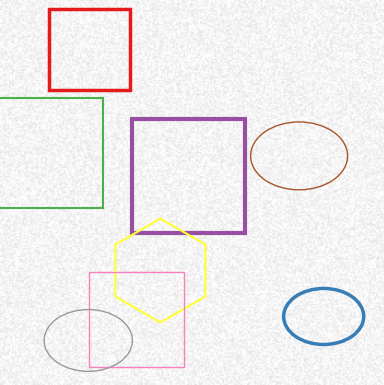[{"shape": "square", "thickness": 2.5, "radius": 0.52, "center": [0.233, 0.871]}, {"shape": "oval", "thickness": 2.5, "radius": 0.52, "center": [0.841, 0.178]}, {"shape": "square", "thickness": 1.5, "radius": 0.72, "center": [0.125, 0.602]}, {"shape": "square", "thickness": 3, "radius": 0.74, "center": [0.489, 0.543]}, {"shape": "hexagon", "thickness": 1.5, "radius": 0.67, "center": [0.417, 0.297]}, {"shape": "oval", "thickness": 1, "radius": 0.63, "center": [0.777, 0.595]}, {"shape": "square", "thickness": 1, "radius": 0.62, "center": [0.354, 0.17]}, {"shape": "oval", "thickness": 1, "radius": 0.57, "center": [0.229, 0.116]}]